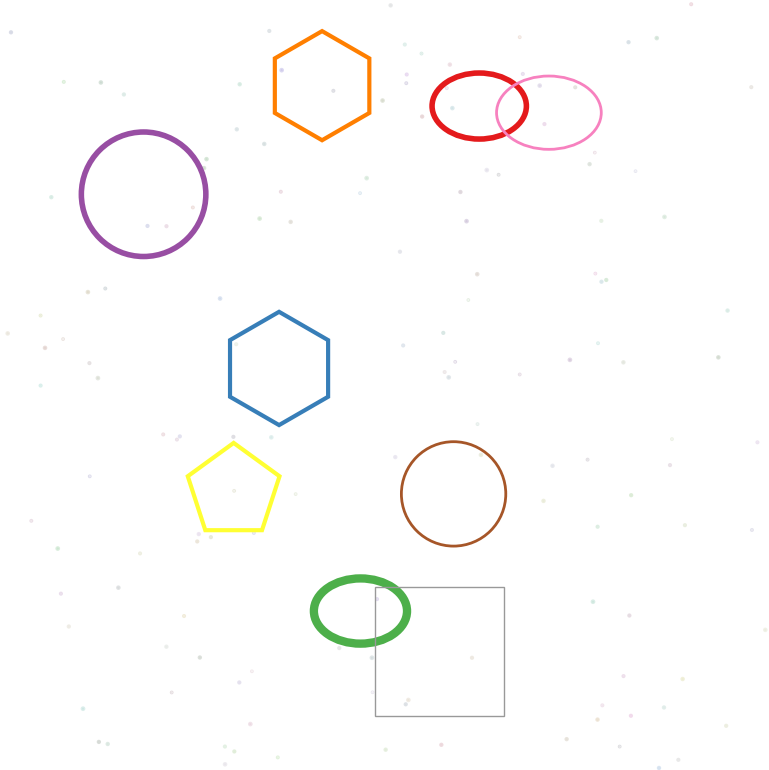[{"shape": "oval", "thickness": 2, "radius": 0.31, "center": [0.622, 0.862]}, {"shape": "hexagon", "thickness": 1.5, "radius": 0.37, "center": [0.362, 0.521]}, {"shape": "oval", "thickness": 3, "radius": 0.3, "center": [0.468, 0.206]}, {"shape": "circle", "thickness": 2, "radius": 0.4, "center": [0.186, 0.748]}, {"shape": "hexagon", "thickness": 1.5, "radius": 0.35, "center": [0.418, 0.889]}, {"shape": "pentagon", "thickness": 1.5, "radius": 0.31, "center": [0.303, 0.362]}, {"shape": "circle", "thickness": 1, "radius": 0.34, "center": [0.589, 0.359]}, {"shape": "oval", "thickness": 1, "radius": 0.34, "center": [0.713, 0.854]}, {"shape": "square", "thickness": 0.5, "radius": 0.42, "center": [0.57, 0.154]}]